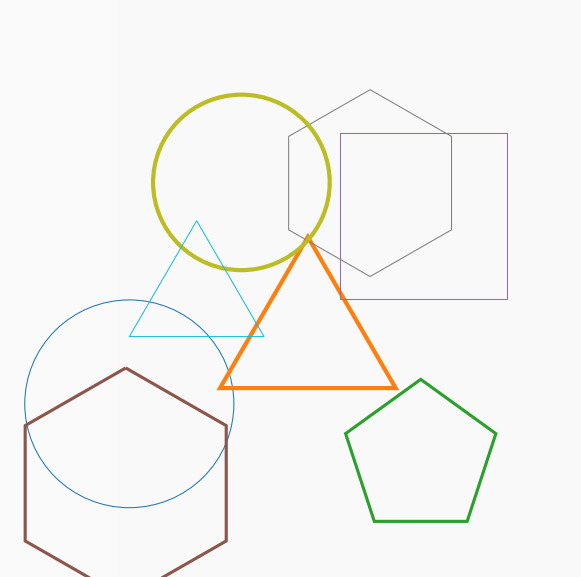[{"shape": "circle", "thickness": 0.5, "radius": 0.9, "center": [0.222, 0.3]}, {"shape": "triangle", "thickness": 2, "radius": 0.87, "center": [0.53, 0.414]}, {"shape": "pentagon", "thickness": 1.5, "radius": 0.68, "center": [0.724, 0.206]}, {"shape": "square", "thickness": 0.5, "radius": 0.71, "center": [0.728, 0.625]}, {"shape": "hexagon", "thickness": 1.5, "radius": 1.0, "center": [0.216, 0.162]}, {"shape": "hexagon", "thickness": 0.5, "radius": 0.81, "center": [0.637, 0.682]}, {"shape": "circle", "thickness": 2, "radius": 0.76, "center": [0.415, 0.683]}, {"shape": "triangle", "thickness": 0.5, "radius": 0.67, "center": [0.338, 0.483]}]